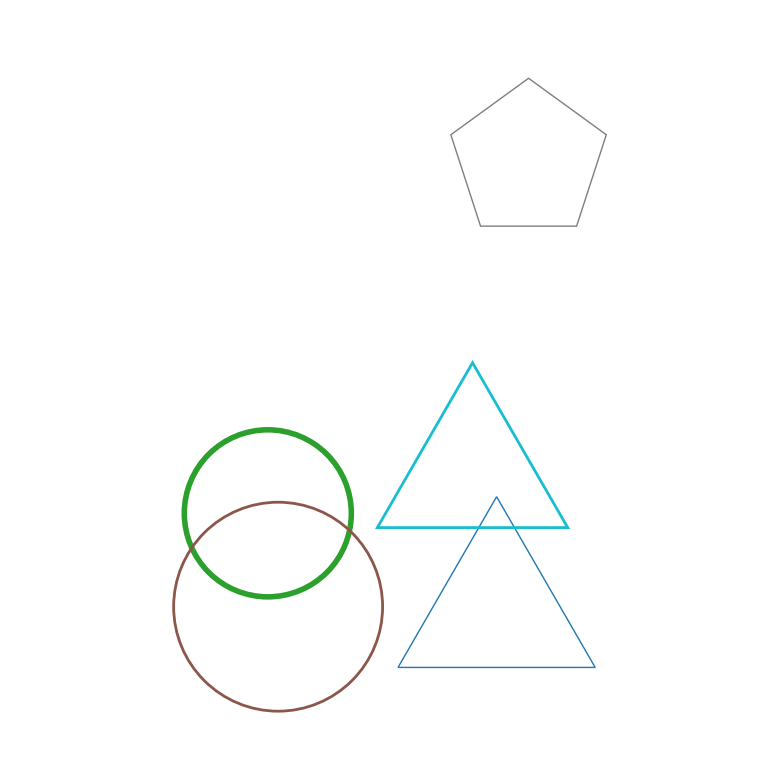[{"shape": "triangle", "thickness": 0.5, "radius": 0.74, "center": [0.645, 0.207]}, {"shape": "circle", "thickness": 2, "radius": 0.54, "center": [0.348, 0.333]}, {"shape": "circle", "thickness": 1, "radius": 0.68, "center": [0.361, 0.212]}, {"shape": "pentagon", "thickness": 0.5, "radius": 0.53, "center": [0.686, 0.792]}, {"shape": "triangle", "thickness": 1, "radius": 0.71, "center": [0.614, 0.386]}]